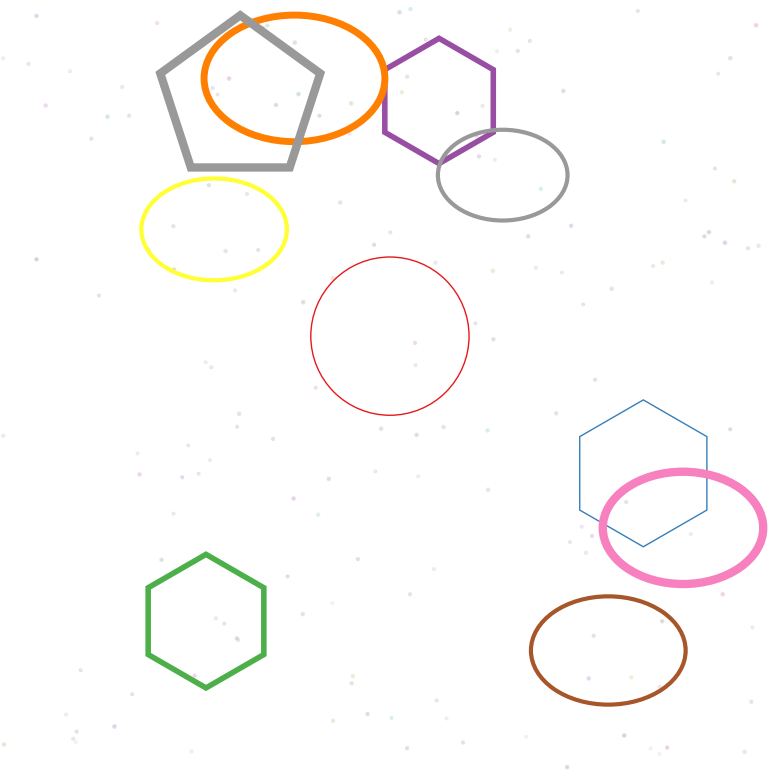[{"shape": "circle", "thickness": 0.5, "radius": 0.51, "center": [0.506, 0.563]}, {"shape": "hexagon", "thickness": 0.5, "radius": 0.48, "center": [0.835, 0.385]}, {"shape": "hexagon", "thickness": 2, "radius": 0.43, "center": [0.268, 0.193]}, {"shape": "hexagon", "thickness": 2, "radius": 0.41, "center": [0.57, 0.869]}, {"shape": "oval", "thickness": 2.5, "radius": 0.59, "center": [0.382, 0.898]}, {"shape": "oval", "thickness": 1.5, "radius": 0.47, "center": [0.278, 0.702]}, {"shape": "oval", "thickness": 1.5, "radius": 0.5, "center": [0.79, 0.155]}, {"shape": "oval", "thickness": 3, "radius": 0.52, "center": [0.887, 0.314]}, {"shape": "oval", "thickness": 1.5, "radius": 0.42, "center": [0.653, 0.773]}, {"shape": "pentagon", "thickness": 3, "radius": 0.55, "center": [0.312, 0.871]}]